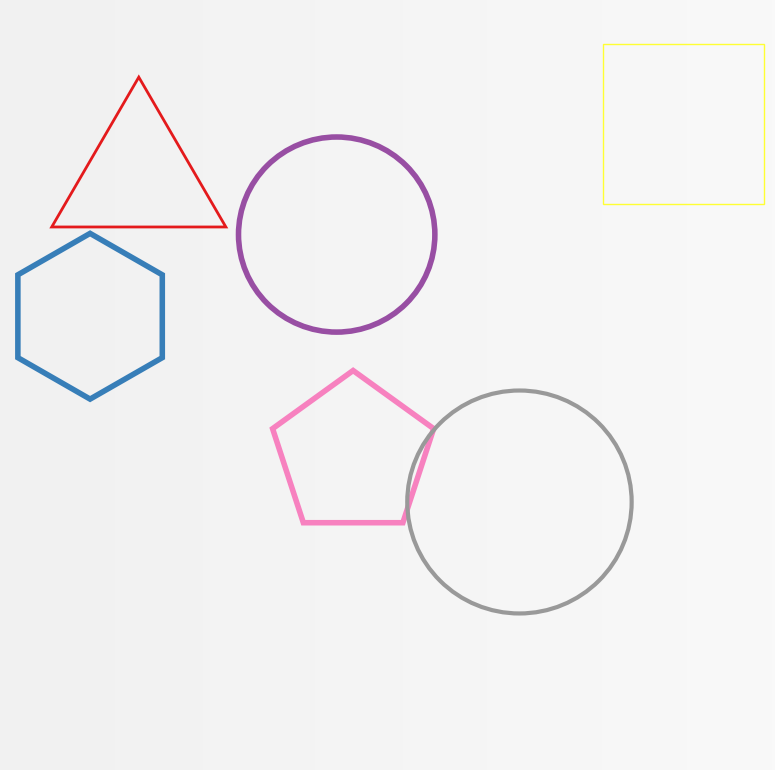[{"shape": "triangle", "thickness": 1, "radius": 0.65, "center": [0.179, 0.77]}, {"shape": "hexagon", "thickness": 2, "radius": 0.54, "center": [0.116, 0.589]}, {"shape": "circle", "thickness": 2, "radius": 0.63, "center": [0.434, 0.695]}, {"shape": "square", "thickness": 0.5, "radius": 0.52, "center": [0.881, 0.839]}, {"shape": "pentagon", "thickness": 2, "radius": 0.55, "center": [0.456, 0.41]}, {"shape": "circle", "thickness": 1.5, "radius": 0.72, "center": [0.67, 0.348]}]